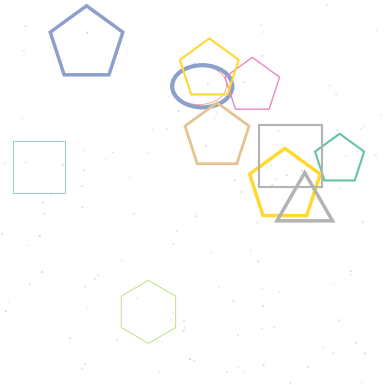[{"shape": "pentagon", "thickness": 1.5, "radius": 0.34, "center": [0.882, 0.586]}, {"shape": "square", "thickness": 0.5, "radius": 0.34, "center": [0.102, 0.566]}, {"shape": "oval", "thickness": 0.5, "radius": 0.36, "center": [0.516, 0.779]}, {"shape": "pentagon", "thickness": 2.5, "radius": 0.5, "center": [0.225, 0.886]}, {"shape": "oval", "thickness": 3, "radius": 0.39, "center": [0.525, 0.776]}, {"shape": "pentagon", "thickness": 1, "radius": 0.37, "center": [0.655, 0.777]}, {"shape": "hexagon", "thickness": 0.5, "radius": 0.41, "center": [0.386, 0.19]}, {"shape": "pentagon", "thickness": 1.5, "radius": 0.4, "center": [0.544, 0.82]}, {"shape": "pentagon", "thickness": 2.5, "radius": 0.48, "center": [0.74, 0.518]}, {"shape": "pentagon", "thickness": 2, "radius": 0.44, "center": [0.564, 0.646]}, {"shape": "square", "thickness": 1.5, "radius": 0.41, "center": [0.754, 0.595]}, {"shape": "triangle", "thickness": 2.5, "radius": 0.42, "center": [0.791, 0.468]}]